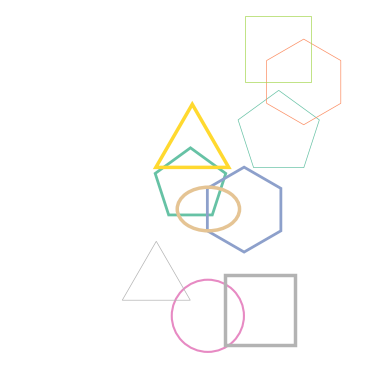[{"shape": "pentagon", "thickness": 2, "radius": 0.48, "center": [0.495, 0.52]}, {"shape": "pentagon", "thickness": 0.5, "radius": 0.55, "center": [0.724, 0.654]}, {"shape": "hexagon", "thickness": 0.5, "radius": 0.56, "center": [0.789, 0.787]}, {"shape": "hexagon", "thickness": 2, "radius": 0.55, "center": [0.634, 0.456]}, {"shape": "circle", "thickness": 1.5, "radius": 0.47, "center": [0.54, 0.18]}, {"shape": "square", "thickness": 0.5, "radius": 0.43, "center": [0.722, 0.872]}, {"shape": "triangle", "thickness": 2.5, "radius": 0.55, "center": [0.499, 0.62]}, {"shape": "oval", "thickness": 2.5, "radius": 0.4, "center": [0.541, 0.457]}, {"shape": "square", "thickness": 2.5, "radius": 0.45, "center": [0.675, 0.196]}, {"shape": "triangle", "thickness": 0.5, "radius": 0.51, "center": [0.406, 0.271]}]